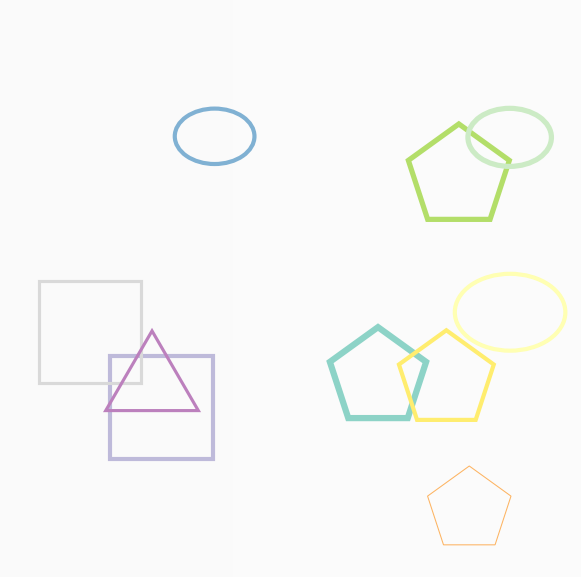[{"shape": "pentagon", "thickness": 3, "radius": 0.44, "center": [0.65, 0.346]}, {"shape": "oval", "thickness": 2, "radius": 0.48, "center": [0.878, 0.458]}, {"shape": "square", "thickness": 2, "radius": 0.45, "center": [0.278, 0.294]}, {"shape": "oval", "thickness": 2, "radius": 0.34, "center": [0.369, 0.763]}, {"shape": "pentagon", "thickness": 0.5, "radius": 0.38, "center": [0.807, 0.117]}, {"shape": "pentagon", "thickness": 2.5, "radius": 0.46, "center": [0.789, 0.693]}, {"shape": "square", "thickness": 1.5, "radius": 0.44, "center": [0.154, 0.424]}, {"shape": "triangle", "thickness": 1.5, "radius": 0.46, "center": [0.262, 0.334]}, {"shape": "oval", "thickness": 2.5, "radius": 0.36, "center": [0.877, 0.761]}, {"shape": "pentagon", "thickness": 2, "radius": 0.43, "center": [0.768, 0.341]}]